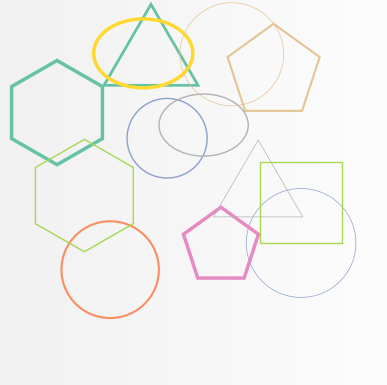[{"shape": "triangle", "thickness": 2, "radius": 0.7, "center": [0.39, 0.848]}, {"shape": "hexagon", "thickness": 2.5, "radius": 0.68, "center": [0.147, 0.708]}, {"shape": "circle", "thickness": 1.5, "radius": 0.63, "center": [0.284, 0.3]}, {"shape": "circle", "thickness": 0.5, "radius": 0.71, "center": [0.777, 0.369]}, {"shape": "circle", "thickness": 1, "radius": 0.52, "center": [0.431, 0.641]}, {"shape": "pentagon", "thickness": 2.5, "radius": 0.51, "center": [0.57, 0.36]}, {"shape": "hexagon", "thickness": 1, "radius": 0.73, "center": [0.218, 0.492]}, {"shape": "square", "thickness": 1, "radius": 0.53, "center": [0.778, 0.475]}, {"shape": "oval", "thickness": 2.5, "radius": 0.64, "center": [0.37, 0.861]}, {"shape": "circle", "thickness": 0.5, "radius": 0.67, "center": [0.598, 0.859]}, {"shape": "pentagon", "thickness": 1.5, "radius": 0.62, "center": [0.706, 0.813]}, {"shape": "oval", "thickness": 1, "radius": 0.58, "center": [0.525, 0.675]}, {"shape": "triangle", "thickness": 0.5, "radius": 0.67, "center": [0.666, 0.503]}]